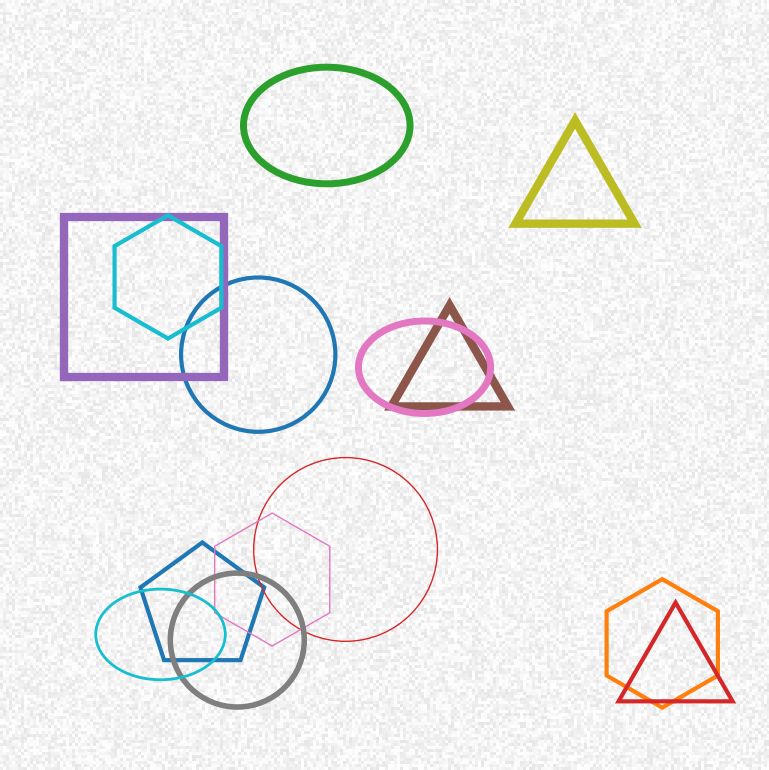[{"shape": "pentagon", "thickness": 1.5, "radius": 0.42, "center": [0.263, 0.211]}, {"shape": "circle", "thickness": 1.5, "radius": 0.5, "center": [0.335, 0.539]}, {"shape": "hexagon", "thickness": 1.5, "radius": 0.42, "center": [0.86, 0.164]}, {"shape": "oval", "thickness": 2.5, "radius": 0.54, "center": [0.424, 0.837]}, {"shape": "triangle", "thickness": 1.5, "radius": 0.43, "center": [0.877, 0.132]}, {"shape": "circle", "thickness": 0.5, "radius": 0.6, "center": [0.449, 0.286]}, {"shape": "square", "thickness": 3, "radius": 0.52, "center": [0.187, 0.614]}, {"shape": "triangle", "thickness": 3, "radius": 0.44, "center": [0.584, 0.516]}, {"shape": "oval", "thickness": 2.5, "radius": 0.43, "center": [0.551, 0.523]}, {"shape": "hexagon", "thickness": 0.5, "radius": 0.43, "center": [0.354, 0.247]}, {"shape": "circle", "thickness": 2, "radius": 0.43, "center": [0.308, 0.169]}, {"shape": "triangle", "thickness": 3, "radius": 0.45, "center": [0.747, 0.754]}, {"shape": "oval", "thickness": 1, "radius": 0.42, "center": [0.208, 0.176]}, {"shape": "hexagon", "thickness": 1.5, "radius": 0.4, "center": [0.218, 0.64]}]